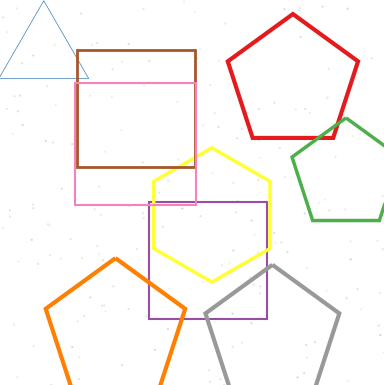[{"shape": "pentagon", "thickness": 3, "radius": 0.89, "center": [0.761, 0.786]}, {"shape": "triangle", "thickness": 0.5, "radius": 0.67, "center": [0.114, 0.863]}, {"shape": "pentagon", "thickness": 2.5, "radius": 0.74, "center": [0.899, 0.546]}, {"shape": "square", "thickness": 1.5, "radius": 0.76, "center": [0.54, 0.324]}, {"shape": "pentagon", "thickness": 3, "radius": 0.95, "center": [0.3, 0.139]}, {"shape": "hexagon", "thickness": 2.5, "radius": 0.87, "center": [0.55, 0.442]}, {"shape": "square", "thickness": 2, "radius": 0.76, "center": [0.353, 0.718]}, {"shape": "square", "thickness": 1.5, "radius": 0.79, "center": [0.352, 0.626]}, {"shape": "pentagon", "thickness": 3, "radius": 0.91, "center": [0.708, 0.129]}]